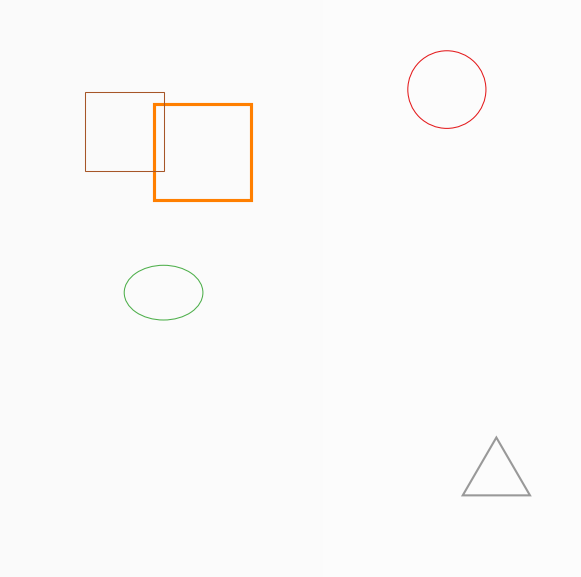[{"shape": "circle", "thickness": 0.5, "radius": 0.34, "center": [0.769, 0.844]}, {"shape": "oval", "thickness": 0.5, "radius": 0.34, "center": [0.281, 0.492]}, {"shape": "square", "thickness": 1.5, "radius": 0.41, "center": [0.348, 0.736]}, {"shape": "square", "thickness": 0.5, "radius": 0.34, "center": [0.214, 0.771]}, {"shape": "triangle", "thickness": 1, "radius": 0.33, "center": [0.854, 0.175]}]